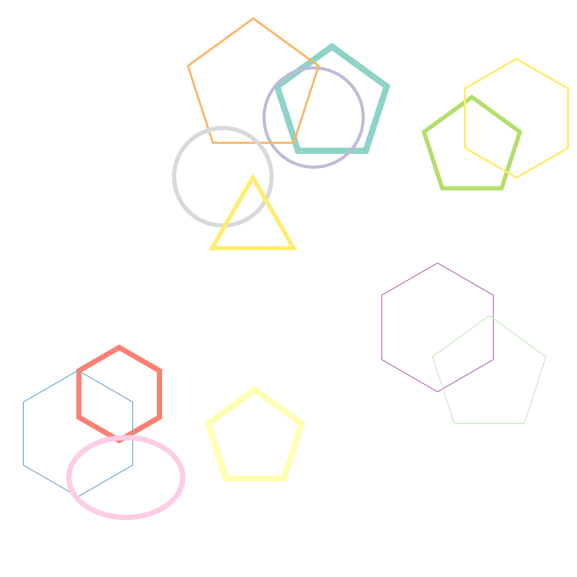[{"shape": "pentagon", "thickness": 3, "radius": 0.5, "center": [0.575, 0.819]}, {"shape": "pentagon", "thickness": 3, "radius": 0.43, "center": [0.441, 0.239]}, {"shape": "circle", "thickness": 1.5, "radius": 0.43, "center": [0.543, 0.796]}, {"shape": "hexagon", "thickness": 2.5, "radius": 0.4, "center": [0.206, 0.317]}, {"shape": "hexagon", "thickness": 0.5, "radius": 0.55, "center": [0.135, 0.248]}, {"shape": "pentagon", "thickness": 1, "radius": 0.6, "center": [0.439, 0.848]}, {"shape": "pentagon", "thickness": 2, "radius": 0.44, "center": [0.817, 0.744]}, {"shape": "oval", "thickness": 2.5, "radius": 0.49, "center": [0.218, 0.172]}, {"shape": "circle", "thickness": 2, "radius": 0.42, "center": [0.386, 0.693]}, {"shape": "hexagon", "thickness": 0.5, "radius": 0.56, "center": [0.758, 0.432]}, {"shape": "pentagon", "thickness": 0.5, "radius": 0.52, "center": [0.847, 0.349]}, {"shape": "triangle", "thickness": 2, "radius": 0.41, "center": [0.438, 0.61]}, {"shape": "hexagon", "thickness": 1, "radius": 0.51, "center": [0.894, 0.794]}]